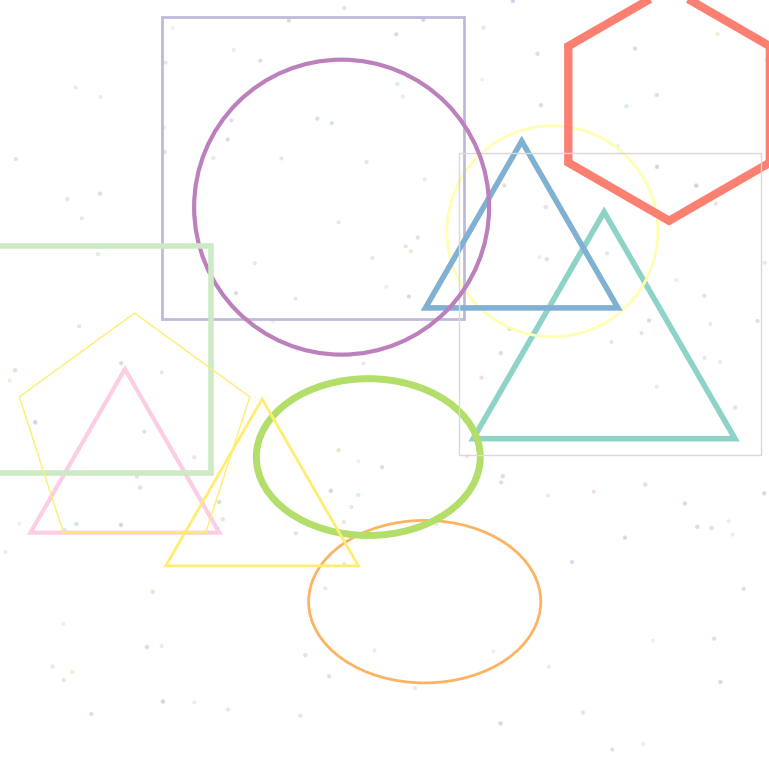[{"shape": "triangle", "thickness": 2, "radius": 0.98, "center": [0.785, 0.528]}, {"shape": "circle", "thickness": 1, "radius": 0.69, "center": [0.717, 0.7]}, {"shape": "square", "thickness": 1, "radius": 0.98, "center": [0.407, 0.782]}, {"shape": "hexagon", "thickness": 3, "radius": 0.76, "center": [0.869, 0.864]}, {"shape": "triangle", "thickness": 2, "radius": 0.72, "center": [0.678, 0.672]}, {"shape": "oval", "thickness": 1, "radius": 0.75, "center": [0.552, 0.219]}, {"shape": "oval", "thickness": 2.5, "radius": 0.73, "center": [0.478, 0.406]}, {"shape": "triangle", "thickness": 1.5, "radius": 0.71, "center": [0.162, 0.379]}, {"shape": "square", "thickness": 0.5, "radius": 0.98, "center": [0.792, 0.606]}, {"shape": "circle", "thickness": 1.5, "radius": 0.96, "center": [0.444, 0.731]}, {"shape": "square", "thickness": 2, "radius": 0.74, "center": [0.127, 0.533]}, {"shape": "pentagon", "thickness": 0.5, "radius": 0.79, "center": [0.175, 0.436]}, {"shape": "triangle", "thickness": 1, "radius": 0.72, "center": [0.34, 0.337]}]